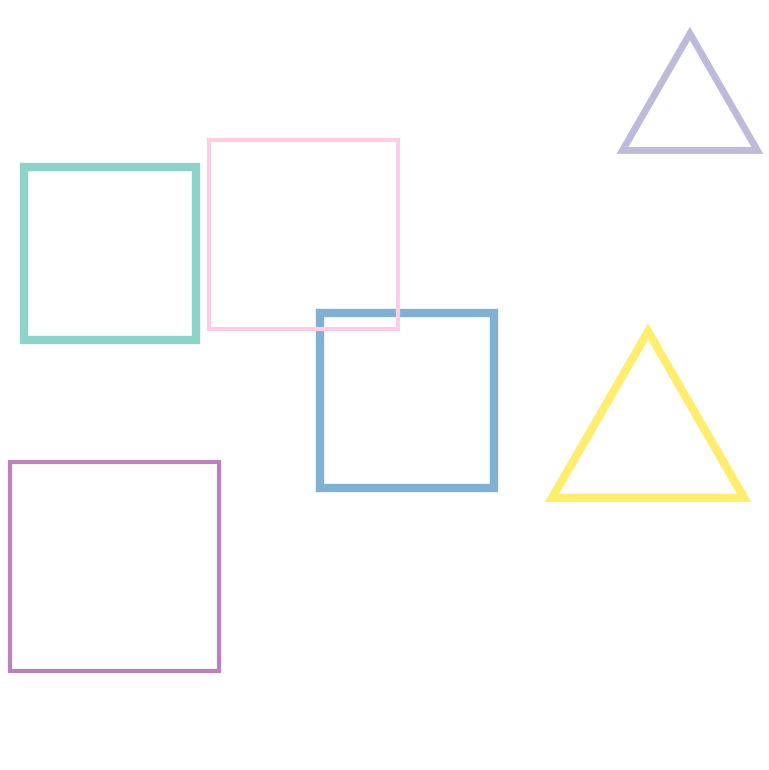[{"shape": "square", "thickness": 3, "radius": 0.56, "center": [0.143, 0.671]}, {"shape": "triangle", "thickness": 2.5, "radius": 0.51, "center": [0.896, 0.855]}, {"shape": "square", "thickness": 3, "radius": 0.57, "center": [0.529, 0.48]}, {"shape": "square", "thickness": 1.5, "radius": 0.61, "center": [0.394, 0.696]}, {"shape": "square", "thickness": 1.5, "radius": 0.68, "center": [0.149, 0.265]}, {"shape": "triangle", "thickness": 3, "radius": 0.72, "center": [0.842, 0.425]}]